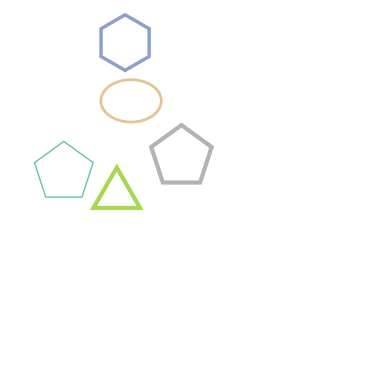[{"shape": "pentagon", "thickness": 1, "radius": 0.4, "center": [0.166, 0.553]}, {"shape": "hexagon", "thickness": 2.5, "radius": 0.36, "center": [0.325, 0.889]}, {"shape": "triangle", "thickness": 3, "radius": 0.35, "center": [0.303, 0.495]}, {"shape": "oval", "thickness": 2, "radius": 0.39, "center": [0.34, 0.738]}, {"shape": "pentagon", "thickness": 3, "radius": 0.41, "center": [0.471, 0.593]}]